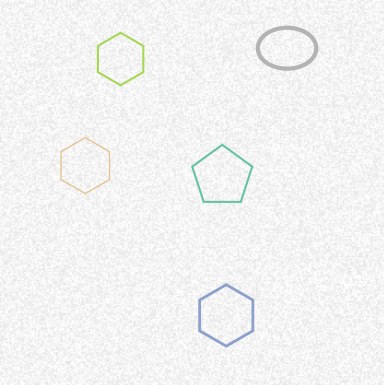[{"shape": "pentagon", "thickness": 1.5, "radius": 0.41, "center": [0.577, 0.542]}, {"shape": "hexagon", "thickness": 2, "radius": 0.4, "center": [0.588, 0.181]}, {"shape": "hexagon", "thickness": 1.5, "radius": 0.34, "center": [0.313, 0.847]}, {"shape": "hexagon", "thickness": 1, "radius": 0.36, "center": [0.221, 0.57]}, {"shape": "oval", "thickness": 3, "radius": 0.38, "center": [0.746, 0.875]}]